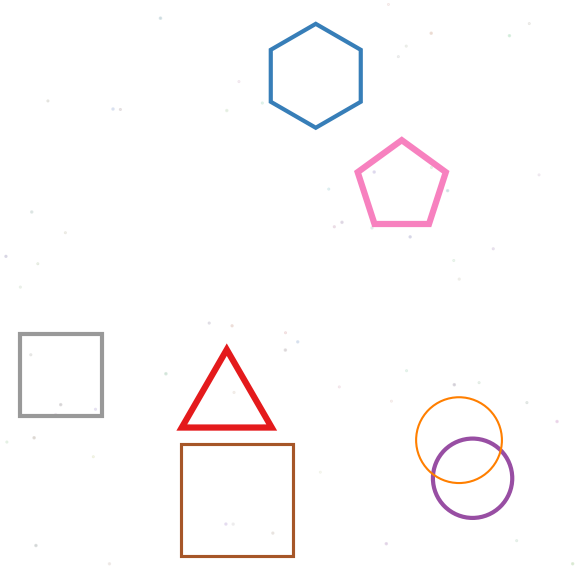[{"shape": "triangle", "thickness": 3, "radius": 0.45, "center": [0.393, 0.304]}, {"shape": "hexagon", "thickness": 2, "radius": 0.45, "center": [0.547, 0.868]}, {"shape": "circle", "thickness": 2, "radius": 0.34, "center": [0.818, 0.171]}, {"shape": "circle", "thickness": 1, "radius": 0.37, "center": [0.795, 0.237]}, {"shape": "square", "thickness": 1.5, "radius": 0.48, "center": [0.411, 0.134]}, {"shape": "pentagon", "thickness": 3, "radius": 0.4, "center": [0.696, 0.676]}, {"shape": "square", "thickness": 2, "radius": 0.36, "center": [0.105, 0.35]}]